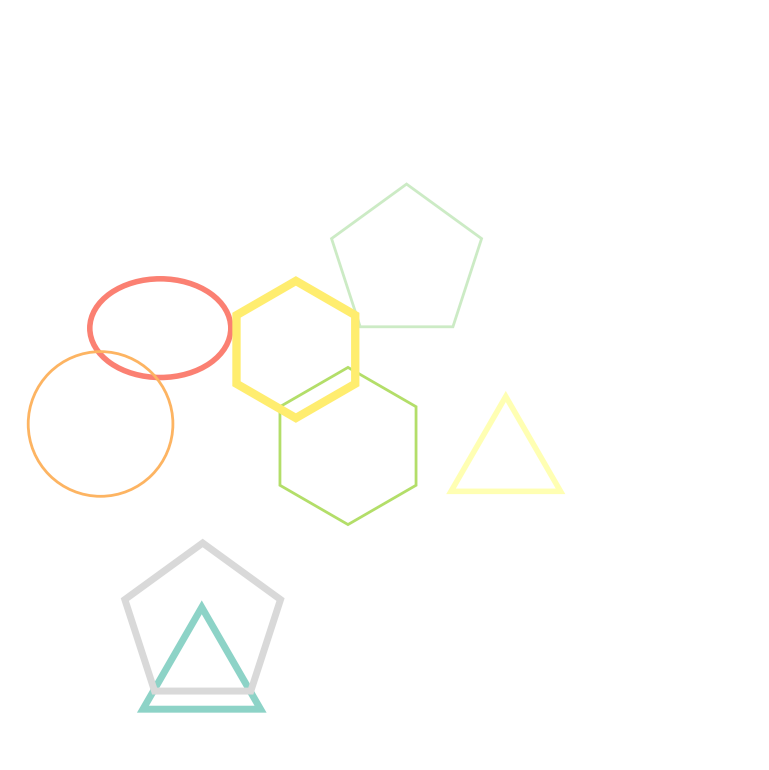[{"shape": "triangle", "thickness": 2.5, "radius": 0.44, "center": [0.262, 0.123]}, {"shape": "triangle", "thickness": 2, "radius": 0.41, "center": [0.657, 0.403]}, {"shape": "oval", "thickness": 2, "radius": 0.46, "center": [0.208, 0.574]}, {"shape": "circle", "thickness": 1, "radius": 0.47, "center": [0.131, 0.449]}, {"shape": "hexagon", "thickness": 1, "radius": 0.51, "center": [0.452, 0.421]}, {"shape": "pentagon", "thickness": 2.5, "radius": 0.53, "center": [0.263, 0.189]}, {"shape": "pentagon", "thickness": 1, "radius": 0.51, "center": [0.528, 0.658]}, {"shape": "hexagon", "thickness": 3, "radius": 0.45, "center": [0.384, 0.546]}]